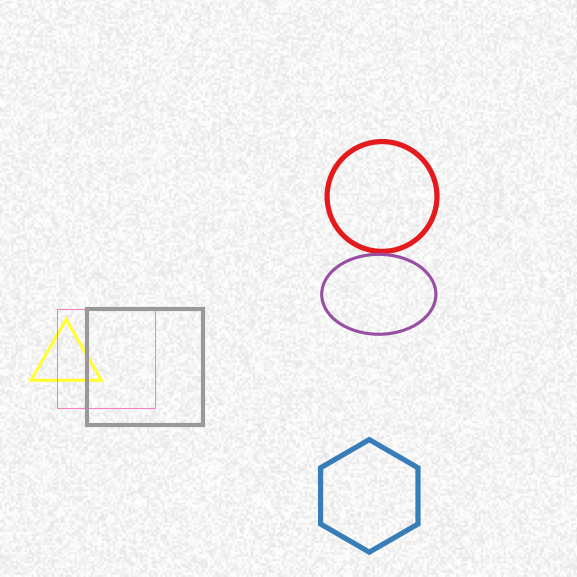[{"shape": "circle", "thickness": 2.5, "radius": 0.48, "center": [0.662, 0.659]}, {"shape": "hexagon", "thickness": 2.5, "radius": 0.49, "center": [0.639, 0.14]}, {"shape": "oval", "thickness": 1.5, "radius": 0.49, "center": [0.656, 0.49]}, {"shape": "triangle", "thickness": 1.5, "radius": 0.35, "center": [0.115, 0.376]}, {"shape": "square", "thickness": 0.5, "radius": 0.43, "center": [0.184, 0.378]}, {"shape": "square", "thickness": 2, "radius": 0.5, "center": [0.251, 0.363]}]